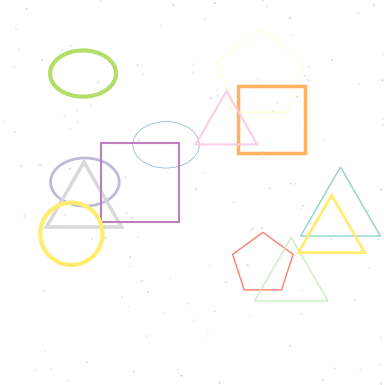[{"shape": "triangle", "thickness": 1, "radius": 0.6, "center": [0.884, 0.447]}, {"shape": "pentagon", "thickness": 0.5, "radius": 0.59, "center": [0.678, 0.804]}, {"shape": "oval", "thickness": 2, "radius": 0.45, "center": [0.22, 0.527]}, {"shape": "pentagon", "thickness": 1, "radius": 0.41, "center": [0.683, 0.314]}, {"shape": "oval", "thickness": 0.5, "radius": 0.43, "center": [0.431, 0.624]}, {"shape": "square", "thickness": 2.5, "radius": 0.43, "center": [0.706, 0.689]}, {"shape": "oval", "thickness": 3, "radius": 0.43, "center": [0.216, 0.809]}, {"shape": "triangle", "thickness": 1.5, "radius": 0.46, "center": [0.588, 0.671]}, {"shape": "triangle", "thickness": 2.5, "radius": 0.56, "center": [0.218, 0.467]}, {"shape": "square", "thickness": 1.5, "radius": 0.51, "center": [0.364, 0.526]}, {"shape": "triangle", "thickness": 1, "radius": 0.55, "center": [0.757, 0.273]}, {"shape": "triangle", "thickness": 2, "radius": 0.5, "center": [0.861, 0.393]}, {"shape": "circle", "thickness": 3, "radius": 0.4, "center": [0.185, 0.393]}]